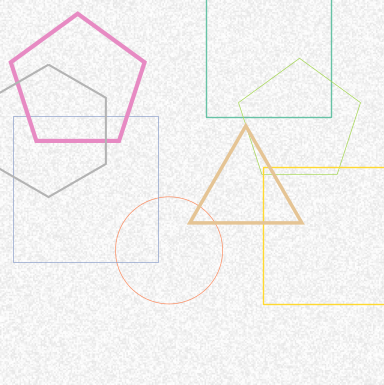[{"shape": "square", "thickness": 1, "radius": 0.82, "center": [0.697, 0.858]}, {"shape": "circle", "thickness": 0.5, "radius": 0.7, "center": [0.439, 0.35]}, {"shape": "square", "thickness": 0.5, "radius": 0.94, "center": [0.223, 0.509]}, {"shape": "pentagon", "thickness": 3, "radius": 0.91, "center": [0.202, 0.782]}, {"shape": "pentagon", "thickness": 0.5, "radius": 0.83, "center": [0.778, 0.682]}, {"shape": "square", "thickness": 1, "radius": 0.89, "center": [0.861, 0.389]}, {"shape": "triangle", "thickness": 2.5, "radius": 0.84, "center": [0.638, 0.505]}, {"shape": "hexagon", "thickness": 1.5, "radius": 0.86, "center": [0.126, 0.66]}]